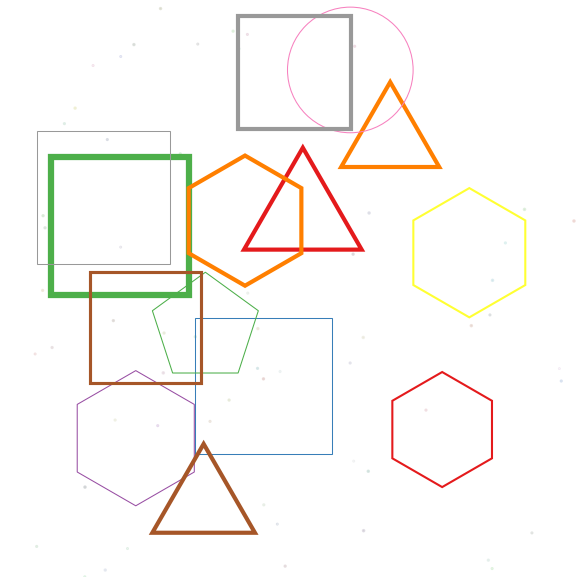[{"shape": "triangle", "thickness": 2, "radius": 0.59, "center": [0.524, 0.626]}, {"shape": "hexagon", "thickness": 1, "radius": 0.5, "center": [0.766, 0.255]}, {"shape": "square", "thickness": 0.5, "radius": 0.59, "center": [0.457, 0.331]}, {"shape": "pentagon", "thickness": 0.5, "radius": 0.48, "center": [0.356, 0.431]}, {"shape": "square", "thickness": 3, "radius": 0.6, "center": [0.208, 0.608]}, {"shape": "hexagon", "thickness": 0.5, "radius": 0.59, "center": [0.235, 0.24]}, {"shape": "triangle", "thickness": 2, "radius": 0.49, "center": [0.676, 0.759]}, {"shape": "hexagon", "thickness": 2, "radius": 0.56, "center": [0.424, 0.617]}, {"shape": "hexagon", "thickness": 1, "radius": 0.56, "center": [0.813, 0.562]}, {"shape": "square", "thickness": 1.5, "radius": 0.48, "center": [0.252, 0.432]}, {"shape": "triangle", "thickness": 2, "radius": 0.51, "center": [0.353, 0.128]}, {"shape": "circle", "thickness": 0.5, "radius": 0.54, "center": [0.607, 0.878]}, {"shape": "square", "thickness": 0.5, "radius": 0.57, "center": [0.18, 0.657]}, {"shape": "square", "thickness": 2, "radius": 0.49, "center": [0.51, 0.874]}]